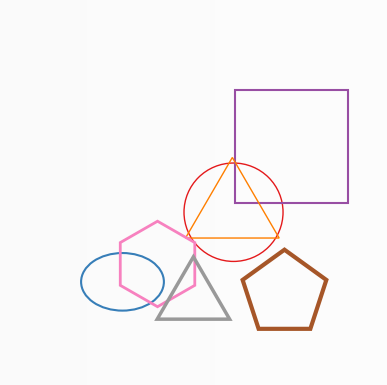[{"shape": "circle", "thickness": 1, "radius": 0.64, "center": [0.603, 0.449]}, {"shape": "oval", "thickness": 1.5, "radius": 0.53, "center": [0.316, 0.268]}, {"shape": "square", "thickness": 1.5, "radius": 0.73, "center": [0.752, 0.619]}, {"shape": "triangle", "thickness": 1, "radius": 0.7, "center": [0.6, 0.451]}, {"shape": "pentagon", "thickness": 3, "radius": 0.57, "center": [0.734, 0.238]}, {"shape": "hexagon", "thickness": 2, "radius": 0.56, "center": [0.407, 0.314]}, {"shape": "triangle", "thickness": 2.5, "radius": 0.54, "center": [0.499, 0.225]}]